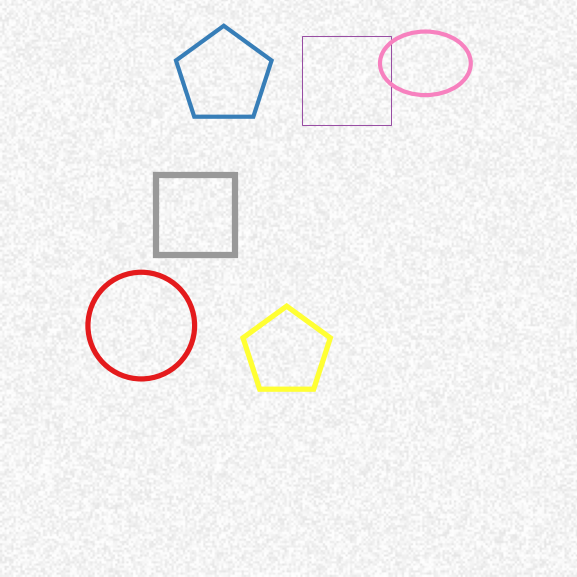[{"shape": "circle", "thickness": 2.5, "radius": 0.46, "center": [0.245, 0.435]}, {"shape": "pentagon", "thickness": 2, "radius": 0.44, "center": [0.388, 0.867]}, {"shape": "square", "thickness": 0.5, "radius": 0.39, "center": [0.601, 0.859]}, {"shape": "pentagon", "thickness": 2.5, "radius": 0.4, "center": [0.496, 0.39]}, {"shape": "oval", "thickness": 2, "radius": 0.39, "center": [0.737, 0.889]}, {"shape": "square", "thickness": 3, "radius": 0.34, "center": [0.338, 0.627]}]